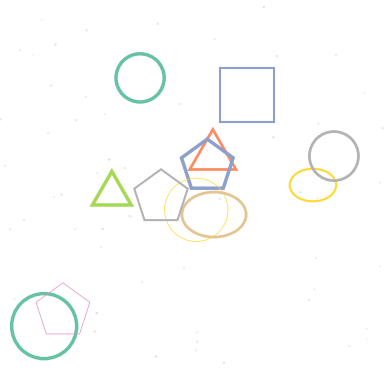[{"shape": "circle", "thickness": 2.5, "radius": 0.42, "center": [0.115, 0.153]}, {"shape": "circle", "thickness": 2.5, "radius": 0.31, "center": [0.364, 0.798]}, {"shape": "triangle", "thickness": 2, "radius": 0.35, "center": [0.553, 0.594]}, {"shape": "square", "thickness": 1.5, "radius": 0.35, "center": [0.642, 0.752]}, {"shape": "pentagon", "thickness": 2.5, "radius": 0.35, "center": [0.538, 0.568]}, {"shape": "pentagon", "thickness": 0.5, "radius": 0.37, "center": [0.164, 0.192]}, {"shape": "triangle", "thickness": 2.5, "radius": 0.29, "center": [0.291, 0.497]}, {"shape": "oval", "thickness": 1.5, "radius": 0.3, "center": [0.813, 0.519]}, {"shape": "circle", "thickness": 0.5, "radius": 0.41, "center": [0.51, 0.455]}, {"shape": "oval", "thickness": 2, "radius": 0.42, "center": [0.556, 0.443]}, {"shape": "pentagon", "thickness": 1.5, "radius": 0.36, "center": [0.418, 0.487]}, {"shape": "circle", "thickness": 2, "radius": 0.32, "center": [0.867, 0.595]}]